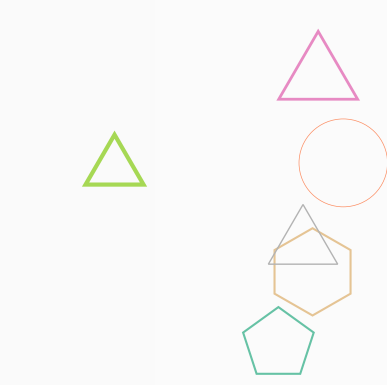[{"shape": "pentagon", "thickness": 1.5, "radius": 0.48, "center": [0.718, 0.107]}, {"shape": "circle", "thickness": 0.5, "radius": 0.57, "center": [0.886, 0.577]}, {"shape": "triangle", "thickness": 2, "radius": 0.59, "center": [0.821, 0.801]}, {"shape": "triangle", "thickness": 3, "radius": 0.43, "center": [0.296, 0.564]}, {"shape": "hexagon", "thickness": 1.5, "radius": 0.57, "center": [0.807, 0.294]}, {"shape": "triangle", "thickness": 1, "radius": 0.52, "center": [0.782, 0.365]}]